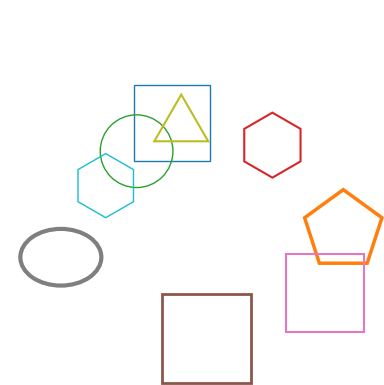[{"shape": "square", "thickness": 1, "radius": 0.49, "center": [0.446, 0.682]}, {"shape": "pentagon", "thickness": 2.5, "radius": 0.53, "center": [0.892, 0.402]}, {"shape": "circle", "thickness": 1, "radius": 0.47, "center": [0.355, 0.607]}, {"shape": "hexagon", "thickness": 1.5, "radius": 0.42, "center": [0.708, 0.623]}, {"shape": "square", "thickness": 2, "radius": 0.58, "center": [0.536, 0.121]}, {"shape": "square", "thickness": 1.5, "radius": 0.51, "center": [0.845, 0.24]}, {"shape": "oval", "thickness": 3, "radius": 0.53, "center": [0.158, 0.332]}, {"shape": "triangle", "thickness": 1.5, "radius": 0.4, "center": [0.471, 0.673]}, {"shape": "hexagon", "thickness": 1, "radius": 0.42, "center": [0.275, 0.518]}]